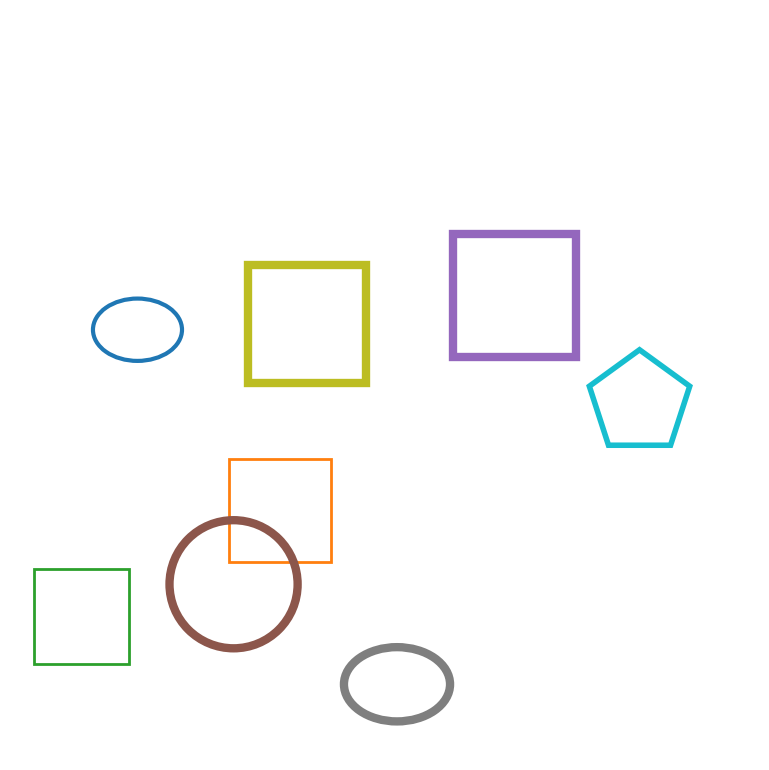[{"shape": "oval", "thickness": 1.5, "radius": 0.29, "center": [0.179, 0.572]}, {"shape": "square", "thickness": 1, "radius": 0.33, "center": [0.364, 0.337]}, {"shape": "square", "thickness": 1, "radius": 0.31, "center": [0.106, 0.199]}, {"shape": "square", "thickness": 3, "radius": 0.4, "center": [0.668, 0.616]}, {"shape": "circle", "thickness": 3, "radius": 0.42, "center": [0.303, 0.241]}, {"shape": "oval", "thickness": 3, "radius": 0.34, "center": [0.516, 0.111]}, {"shape": "square", "thickness": 3, "radius": 0.38, "center": [0.398, 0.579]}, {"shape": "pentagon", "thickness": 2, "radius": 0.34, "center": [0.831, 0.477]}]